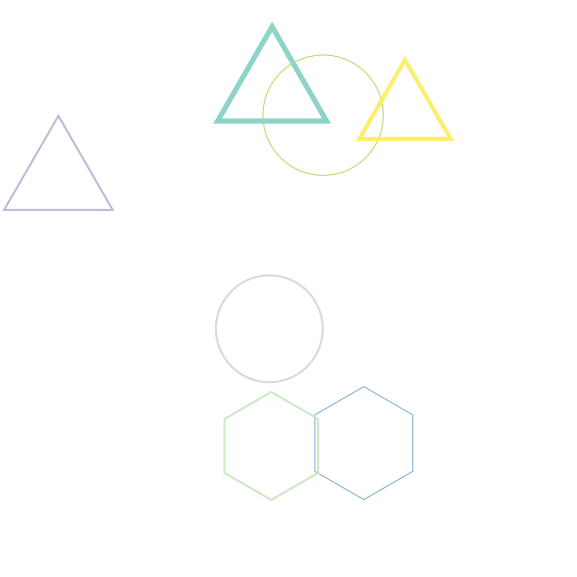[{"shape": "triangle", "thickness": 2.5, "radius": 0.54, "center": [0.471, 0.844]}, {"shape": "triangle", "thickness": 1, "radius": 0.54, "center": [0.101, 0.69]}, {"shape": "hexagon", "thickness": 0.5, "radius": 0.49, "center": [0.63, 0.232]}, {"shape": "circle", "thickness": 0.5, "radius": 0.52, "center": [0.559, 0.8]}, {"shape": "circle", "thickness": 1, "radius": 0.46, "center": [0.466, 0.43]}, {"shape": "hexagon", "thickness": 1, "radius": 0.47, "center": [0.47, 0.227]}, {"shape": "triangle", "thickness": 2, "radius": 0.46, "center": [0.701, 0.804]}]